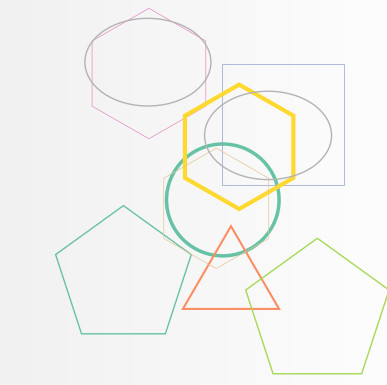[{"shape": "circle", "thickness": 2.5, "radius": 0.73, "center": [0.575, 0.481]}, {"shape": "pentagon", "thickness": 1, "radius": 0.92, "center": [0.319, 0.282]}, {"shape": "triangle", "thickness": 1.5, "radius": 0.72, "center": [0.596, 0.269]}, {"shape": "square", "thickness": 0.5, "radius": 0.79, "center": [0.731, 0.676]}, {"shape": "hexagon", "thickness": 0.5, "radius": 0.85, "center": [0.384, 0.809]}, {"shape": "pentagon", "thickness": 1, "radius": 0.97, "center": [0.819, 0.187]}, {"shape": "hexagon", "thickness": 3, "radius": 0.81, "center": [0.617, 0.619]}, {"shape": "hexagon", "thickness": 0.5, "radius": 0.78, "center": [0.558, 0.459]}, {"shape": "oval", "thickness": 1, "radius": 0.82, "center": [0.692, 0.648]}, {"shape": "oval", "thickness": 1, "radius": 0.81, "center": [0.382, 0.839]}]